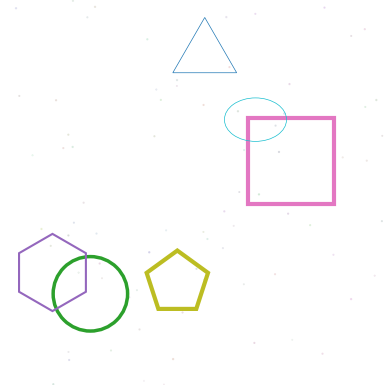[{"shape": "triangle", "thickness": 0.5, "radius": 0.48, "center": [0.532, 0.859]}, {"shape": "circle", "thickness": 2.5, "radius": 0.48, "center": [0.235, 0.237]}, {"shape": "hexagon", "thickness": 1.5, "radius": 0.5, "center": [0.136, 0.292]}, {"shape": "square", "thickness": 3, "radius": 0.55, "center": [0.756, 0.582]}, {"shape": "pentagon", "thickness": 3, "radius": 0.42, "center": [0.461, 0.265]}, {"shape": "oval", "thickness": 0.5, "radius": 0.4, "center": [0.664, 0.689]}]